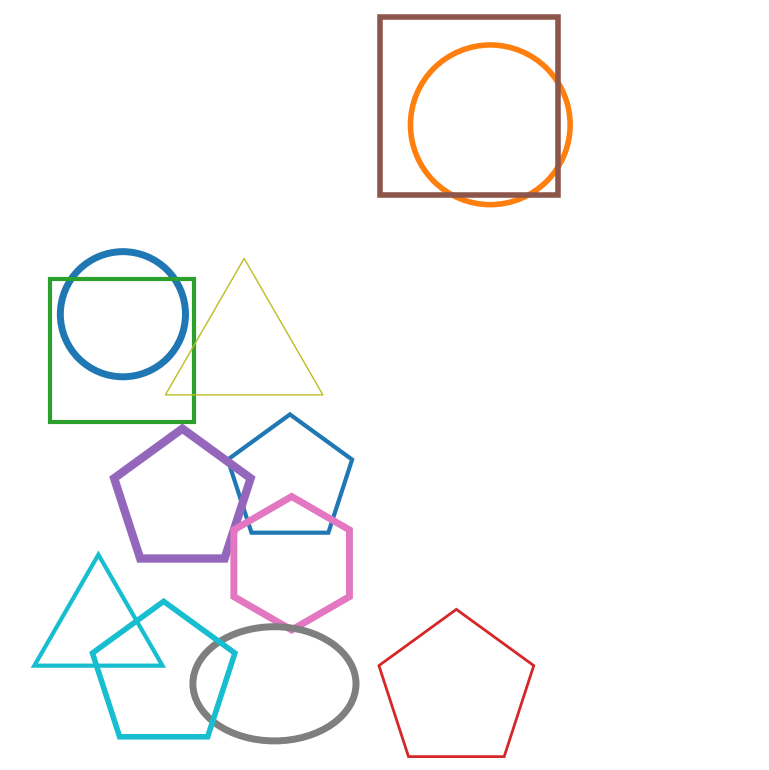[{"shape": "pentagon", "thickness": 1.5, "radius": 0.42, "center": [0.377, 0.377]}, {"shape": "circle", "thickness": 2.5, "radius": 0.41, "center": [0.16, 0.592]}, {"shape": "circle", "thickness": 2, "radius": 0.52, "center": [0.637, 0.838]}, {"shape": "square", "thickness": 1.5, "radius": 0.47, "center": [0.158, 0.545]}, {"shape": "pentagon", "thickness": 1, "radius": 0.53, "center": [0.593, 0.103]}, {"shape": "pentagon", "thickness": 3, "radius": 0.47, "center": [0.237, 0.35]}, {"shape": "square", "thickness": 2, "radius": 0.58, "center": [0.609, 0.863]}, {"shape": "hexagon", "thickness": 2.5, "radius": 0.43, "center": [0.379, 0.268]}, {"shape": "oval", "thickness": 2.5, "radius": 0.53, "center": [0.356, 0.112]}, {"shape": "triangle", "thickness": 0.5, "radius": 0.59, "center": [0.317, 0.546]}, {"shape": "pentagon", "thickness": 2, "radius": 0.49, "center": [0.213, 0.122]}, {"shape": "triangle", "thickness": 1.5, "radius": 0.48, "center": [0.128, 0.184]}]